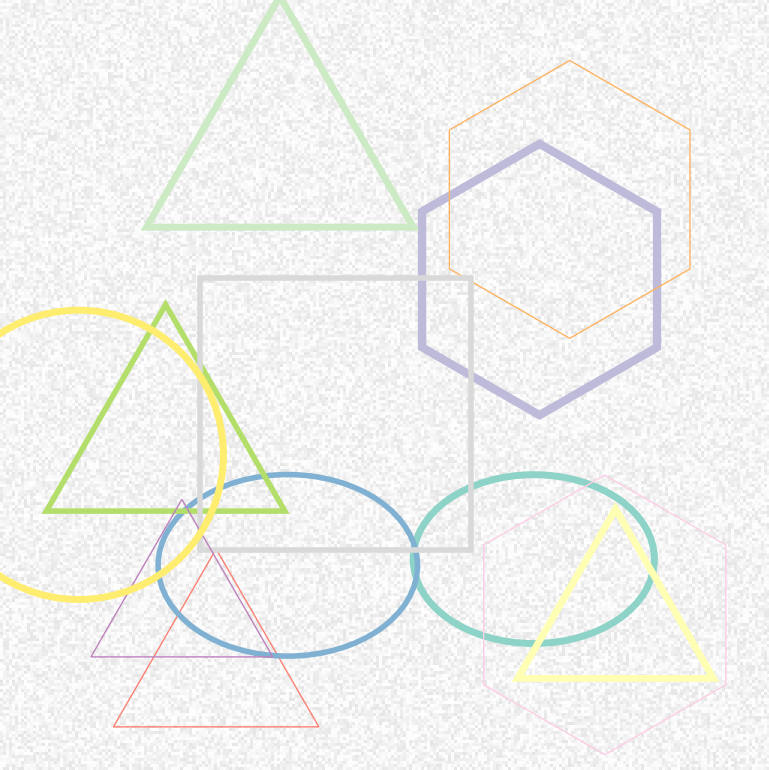[{"shape": "oval", "thickness": 2.5, "radius": 0.78, "center": [0.693, 0.274]}, {"shape": "triangle", "thickness": 2.5, "radius": 0.73, "center": [0.799, 0.192]}, {"shape": "hexagon", "thickness": 3, "radius": 0.88, "center": [0.701, 0.637]}, {"shape": "triangle", "thickness": 0.5, "radius": 0.77, "center": [0.281, 0.133]}, {"shape": "oval", "thickness": 2, "radius": 0.84, "center": [0.374, 0.266]}, {"shape": "hexagon", "thickness": 0.5, "radius": 0.9, "center": [0.74, 0.741]}, {"shape": "triangle", "thickness": 2, "radius": 0.89, "center": [0.215, 0.426]}, {"shape": "hexagon", "thickness": 0.5, "radius": 0.91, "center": [0.785, 0.201]}, {"shape": "square", "thickness": 2, "radius": 0.88, "center": [0.436, 0.462]}, {"shape": "triangle", "thickness": 0.5, "radius": 0.68, "center": [0.236, 0.215]}, {"shape": "triangle", "thickness": 2.5, "radius": 1.0, "center": [0.363, 0.805]}, {"shape": "circle", "thickness": 2.5, "radius": 0.94, "center": [0.102, 0.409]}]